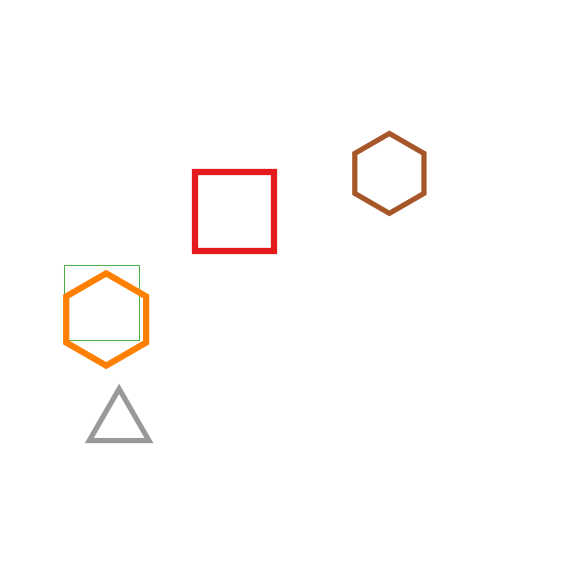[{"shape": "square", "thickness": 3, "radius": 0.34, "center": [0.405, 0.633]}, {"shape": "square", "thickness": 0.5, "radius": 0.33, "center": [0.176, 0.475]}, {"shape": "hexagon", "thickness": 3, "radius": 0.4, "center": [0.184, 0.446]}, {"shape": "hexagon", "thickness": 2.5, "radius": 0.35, "center": [0.674, 0.699]}, {"shape": "triangle", "thickness": 2.5, "radius": 0.3, "center": [0.206, 0.266]}]